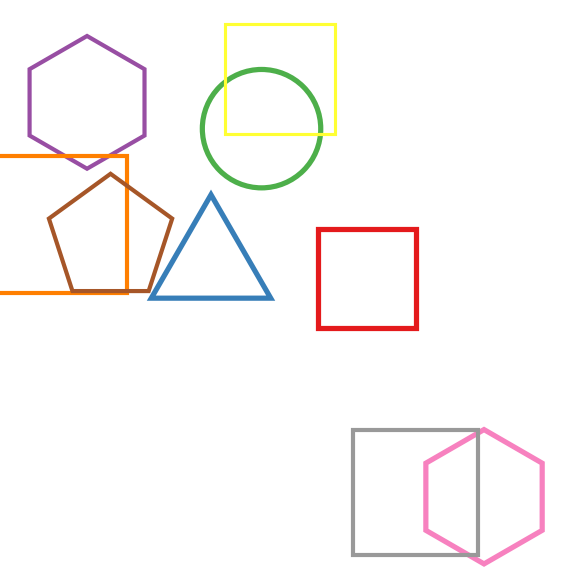[{"shape": "square", "thickness": 2.5, "radius": 0.43, "center": [0.636, 0.517]}, {"shape": "triangle", "thickness": 2.5, "radius": 0.6, "center": [0.365, 0.543]}, {"shape": "circle", "thickness": 2.5, "radius": 0.51, "center": [0.453, 0.776]}, {"shape": "hexagon", "thickness": 2, "radius": 0.57, "center": [0.151, 0.822]}, {"shape": "square", "thickness": 2, "radius": 0.59, "center": [0.101, 0.611]}, {"shape": "square", "thickness": 1.5, "radius": 0.48, "center": [0.485, 0.862]}, {"shape": "pentagon", "thickness": 2, "radius": 0.56, "center": [0.191, 0.586]}, {"shape": "hexagon", "thickness": 2.5, "radius": 0.58, "center": [0.838, 0.139]}, {"shape": "square", "thickness": 2, "radius": 0.54, "center": [0.72, 0.146]}]